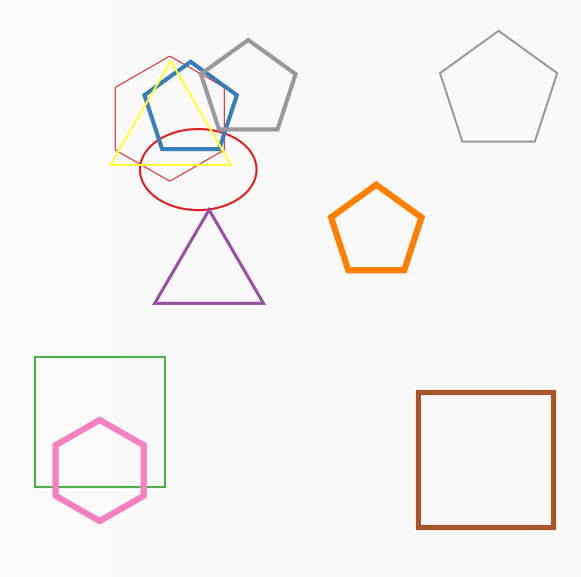[{"shape": "oval", "thickness": 1, "radius": 0.5, "center": [0.341, 0.705]}, {"shape": "hexagon", "thickness": 0.5, "radius": 0.54, "center": [0.292, 0.794]}, {"shape": "pentagon", "thickness": 2, "radius": 0.42, "center": [0.328, 0.809]}, {"shape": "square", "thickness": 1, "radius": 0.56, "center": [0.172, 0.268]}, {"shape": "triangle", "thickness": 1.5, "radius": 0.54, "center": [0.36, 0.528]}, {"shape": "pentagon", "thickness": 3, "radius": 0.41, "center": [0.647, 0.597]}, {"shape": "triangle", "thickness": 1, "radius": 0.6, "center": [0.294, 0.773]}, {"shape": "square", "thickness": 2.5, "radius": 0.58, "center": [0.835, 0.204]}, {"shape": "hexagon", "thickness": 3, "radius": 0.44, "center": [0.172, 0.184]}, {"shape": "pentagon", "thickness": 1, "radius": 0.53, "center": [0.858, 0.84]}, {"shape": "pentagon", "thickness": 2, "radius": 0.43, "center": [0.427, 0.844]}]